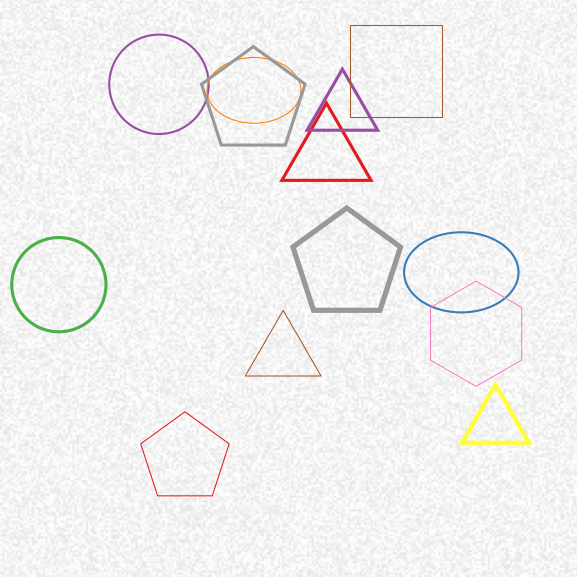[{"shape": "triangle", "thickness": 1.5, "radius": 0.45, "center": [0.565, 0.731]}, {"shape": "pentagon", "thickness": 0.5, "radius": 0.4, "center": [0.32, 0.206]}, {"shape": "oval", "thickness": 1, "radius": 0.5, "center": [0.799, 0.528]}, {"shape": "circle", "thickness": 1.5, "radius": 0.41, "center": [0.102, 0.506]}, {"shape": "triangle", "thickness": 1.5, "radius": 0.35, "center": [0.593, 0.809]}, {"shape": "circle", "thickness": 1, "radius": 0.43, "center": [0.275, 0.853]}, {"shape": "oval", "thickness": 0.5, "radius": 0.41, "center": [0.44, 0.843]}, {"shape": "triangle", "thickness": 2, "radius": 0.34, "center": [0.858, 0.266]}, {"shape": "triangle", "thickness": 0.5, "radius": 0.38, "center": [0.49, 0.386]}, {"shape": "square", "thickness": 0.5, "radius": 0.4, "center": [0.686, 0.877]}, {"shape": "hexagon", "thickness": 0.5, "radius": 0.46, "center": [0.824, 0.421]}, {"shape": "pentagon", "thickness": 2.5, "radius": 0.49, "center": [0.6, 0.541]}, {"shape": "pentagon", "thickness": 1.5, "radius": 0.47, "center": [0.439, 0.824]}]